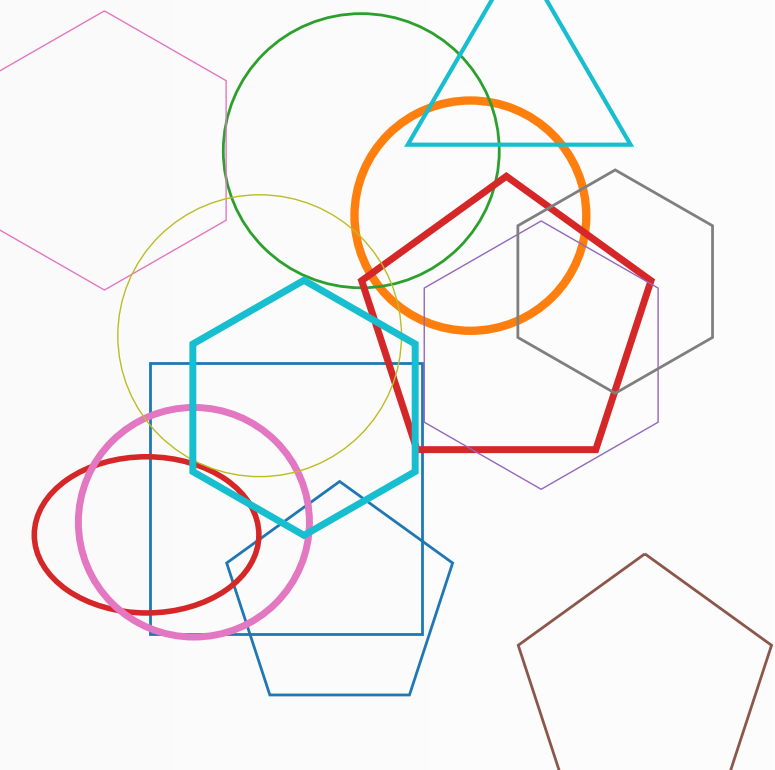[{"shape": "pentagon", "thickness": 1, "radius": 0.77, "center": [0.438, 0.221]}, {"shape": "square", "thickness": 1, "radius": 0.88, "center": [0.369, 0.353]}, {"shape": "circle", "thickness": 3, "radius": 0.75, "center": [0.607, 0.72]}, {"shape": "circle", "thickness": 1, "radius": 0.89, "center": [0.466, 0.804]}, {"shape": "pentagon", "thickness": 2.5, "radius": 0.98, "center": [0.653, 0.575]}, {"shape": "oval", "thickness": 2, "radius": 0.72, "center": [0.189, 0.305]}, {"shape": "hexagon", "thickness": 0.5, "radius": 0.87, "center": [0.698, 0.539]}, {"shape": "pentagon", "thickness": 1, "radius": 0.86, "center": [0.832, 0.109]}, {"shape": "hexagon", "thickness": 0.5, "radius": 0.91, "center": [0.135, 0.805]}, {"shape": "circle", "thickness": 2.5, "radius": 0.75, "center": [0.25, 0.322]}, {"shape": "hexagon", "thickness": 1, "radius": 0.73, "center": [0.794, 0.634]}, {"shape": "circle", "thickness": 0.5, "radius": 0.92, "center": [0.335, 0.564]}, {"shape": "triangle", "thickness": 1.5, "radius": 0.83, "center": [0.67, 0.895]}, {"shape": "hexagon", "thickness": 2.5, "radius": 0.83, "center": [0.392, 0.47]}]